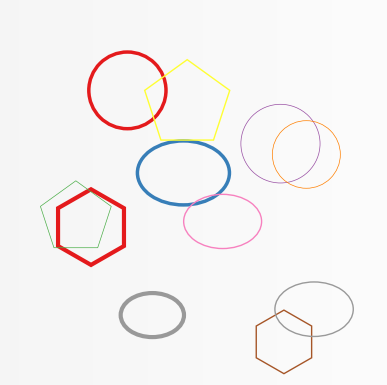[{"shape": "circle", "thickness": 2.5, "radius": 0.5, "center": [0.329, 0.765]}, {"shape": "hexagon", "thickness": 3, "radius": 0.49, "center": [0.235, 0.41]}, {"shape": "oval", "thickness": 2.5, "radius": 0.59, "center": [0.473, 0.551]}, {"shape": "pentagon", "thickness": 0.5, "radius": 0.48, "center": [0.196, 0.434]}, {"shape": "circle", "thickness": 0.5, "radius": 0.51, "center": [0.724, 0.627]}, {"shape": "circle", "thickness": 0.5, "radius": 0.44, "center": [0.791, 0.599]}, {"shape": "pentagon", "thickness": 1, "radius": 0.58, "center": [0.483, 0.73]}, {"shape": "hexagon", "thickness": 1, "radius": 0.41, "center": [0.733, 0.112]}, {"shape": "oval", "thickness": 1, "radius": 0.5, "center": [0.575, 0.425]}, {"shape": "oval", "thickness": 3, "radius": 0.41, "center": [0.393, 0.182]}, {"shape": "oval", "thickness": 1, "radius": 0.51, "center": [0.811, 0.197]}]